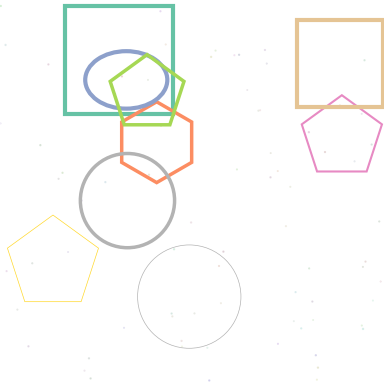[{"shape": "square", "thickness": 3, "radius": 0.7, "center": [0.309, 0.843]}, {"shape": "hexagon", "thickness": 2.5, "radius": 0.52, "center": [0.407, 0.631]}, {"shape": "oval", "thickness": 3, "radius": 0.53, "center": [0.328, 0.792]}, {"shape": "pentagon", "thickness": 1.5, "radius": 0.55, "center": [0.888, 0.643]}, {"shape": "pentagon", "thickness": 2.5, "radius": 0.5, "center": [0.382, 0.757]}, {"shape": "pentagon", "thickness": 0.5, "radius": 0.62, "center": [0.138, 0.317]}, {"shape": "square", "thickness": 3, "radius": 0.56, "center": [0.883, 0.835]}, {"shape": "circle", "thickness": 0.5, "radius": 0.67, "center": [0.492, 0.23]}, {"shape": "circle", "thickness": 2.5, "radius": 0.61, "center": [0.331, 0.479]}]